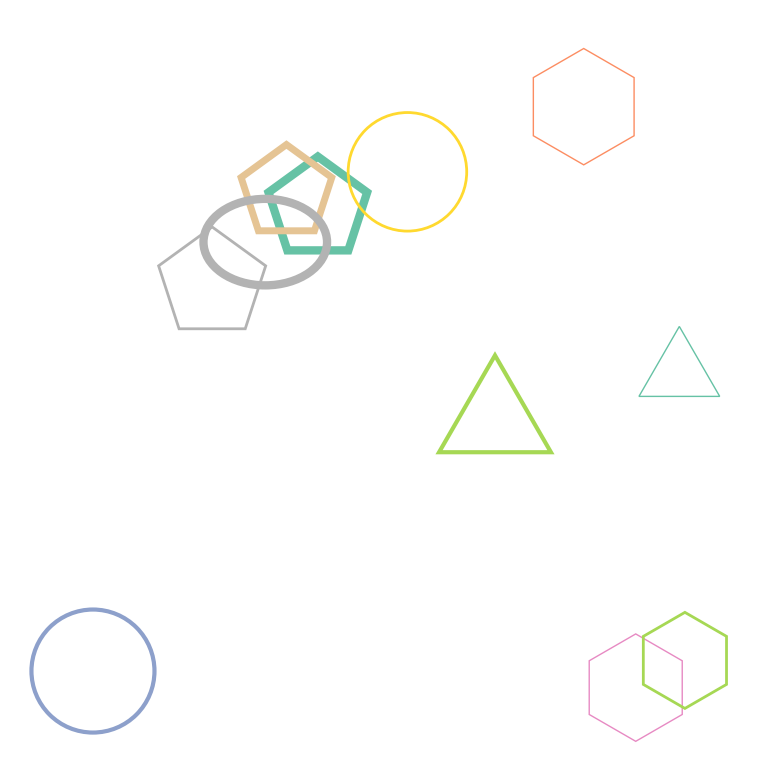[{"shape": "pentagon", "thickness": 3, "radius": 0.34, "center": [0.413, 0.729]}, {"shape": "triangle", "thickness": 0.5, "radius": 0.3, "center": [0.882, 0.515]}, {"shape": "hexagon", "thickness": 0.5, "radius": 0.38, "center": [0.758, 0.861]}, {"shape": "circle", "thickness": 1.5, "radius": 0.4, "center": [0.121, 0.129]}, {"shape": "hexagon", "thickness": 0.5, "radius": 0.35, "center": [0.826, 0.107]}, {"shape": "triangle", "thickness": 1.5, "radius": 0.42, "center": [0.643, 0.455]}, {"shape": "hexagon", "thickness": 1, "radius": 0.31, "center": [0.89, 0.142]}, {"shape": "circle", "thickness": 1, "radius": 0.38, "center": [0.529, 0.777]}, {"shape": "pentagon", "thickness": 2.5, "radius": 0.31, "center": [0.372, 0.75]}, {"shape": "pentagon", "thickness": 1, "radius": 0.37, "center": [0.276, 0.632]}, {"shape": "oval", "thickness": 3, "radius": 0.4, "center": [0.344, 0.686]}]